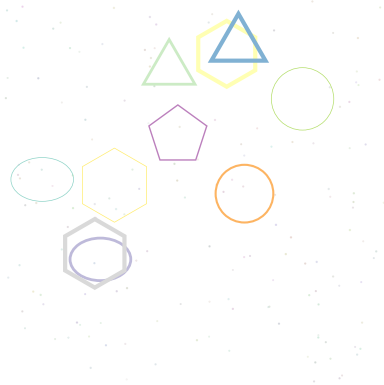[{"shape": "oval", "thickness": 0.5, "radius": 0.41, "center": [0.11, 0.534]}, {"shape": "hexagon", "thickness": 3, "radius": 0.43, "center": [0.589, 0.86]}, {"shape": "oval", "thickness": 2, "radius": 0.39, "center": [0.261, 0.326]}, {"shape": "triangle", "thickness": 3, "radius": 0.41, "center": [0.619, 0.883]}, {"shape": "circle", "thickness": 1.5, "radius": 0.37, "center": [0.635, 0.497]}, {"shape": "circle", "thickness": 0.5, "radius": 0.41, "center": [0.786, 0.743]}, {"shape": "hexagon", "thickness": 3, "radius": 0.44, "center": [0.246, 0.342]}, {"shape": "pentagon", "thickness": 1, "radius": 0.4, "center": [0.462, 0.648]}, {"shape": "triangle", "thickness": 2, "radius": 0.39, "center": [0.439, 0.82]}, {"shape": "hexagon", "thickness": 0.5, "radius": 0.48, "center": [0.297, 0.519]}]